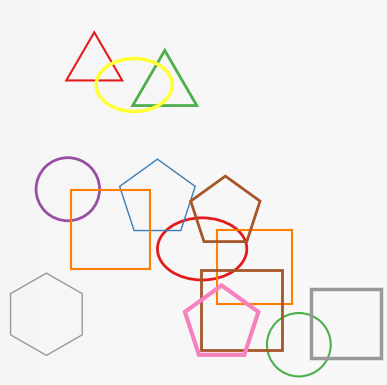[{"shape": "triangle", "thickness": 1.5, "radius": 0.42, "center": [0.243, 0.833]}, {"shape": "oval", "thickness": 2, "radius": 0.58, "center": [0.522, 0.353]}, {"shape": "pentagon", "thickness": 1, "radius": 0.51, "center": [0.406, 0.484]}, {"shape": "triangle", "thickness": 2, "radius": 0.48, "center": [0.425, 0.774]}, {"shape": "circle", "thickness": 1.5, "radius": 0.41, "center": [0.771, 0.105]}, {"shape": "circle", "thickness": 2, "radius": 0.41, "center": [0.175, 0.508]}, {"shape": "square", "thickness": 1.5, "radius": 0.51, "center": [0.285, 0.403]}, {"shape": "square", "thickness": 1.5, "radius": 0.48, "center": [0.657, 0.306]}, {"shape": "oval", "thickness": 2.5, "radius": 0.49, "center": [0.346, 0.779]}, {"shape": "pentagon", "thickness": 2, "radius": 0.47, "center": [0.582, 0.449]}, {"shape": "square", "thickness": 2, "radius": 0.52, "center": [0.624, 0.195]}, {"shape": "pentagon", "thickness": 3, "radius": 0.5, "center": [0.572, 0.159]}, {"shape": "hexagon", "thickness": 1, "radius": 0.53, "center": [0.12, 0.184]}, {"shape": "square", "thickness": 2.5, "radius": 0.45, "center": [0.893, 0.16]}]